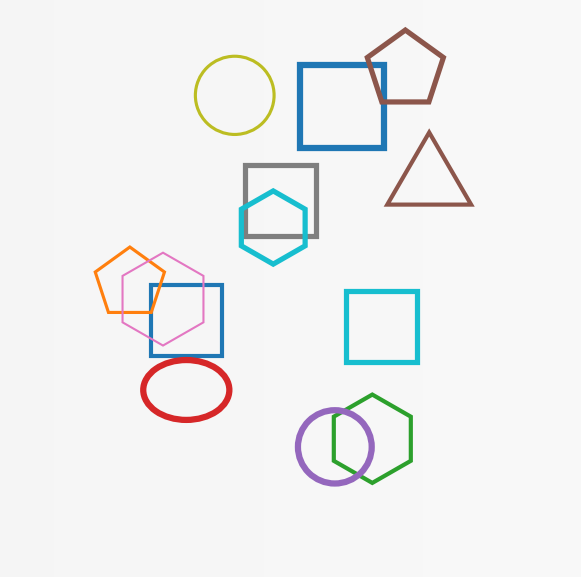[{"shape": "square", "thickness": 2, "radius": 0.31, "center": [0.321, 0.444]}, {"shape": "square", "thickness": 3, "radius": 0.36, "center": [0.588, 0.815]}, {"shape": "pentagon", "thickness": 1.5, "radius": 0.31, "center": [0.223, 0.509]}, {"shape": "hexagon", "thickness": 2, "radius": 0.38, "center": [0.641, 0.239]}, {"shape": "oval", "thickness": 3, "radius": 0.37, "center": [0.321, 0.324]}, {"shape": "circle", "thickness": 3, "radius": 0.32, "center": [0.576, 0.225]}, {"shape": "triangle", "thickness": 2, "radius": 0.42, "center": [0.738, 0.686]}, {"shape": "pentagon", "thickness": 2.5, "radius": 0.34, "center": [0.697, 0.878]}, {"shape": "hexagon", "thickness": 1, "radius": 0.4, "center": [0.28, 0.481]}, {"shape": "square", "thickness": 2.5, "radius": 0.3, "center": [0.482, 0.652]}, {"shape": "circle", "thickness": 1.5, "radius": 0.34, "center": [0.404, 0.834]}, {"shape": "hexagon", "thickness": 2.5, "radius": 0.32, "center": [0.47, 0.605]}, {"shape": "square", "thickness": 2.5, "radius": 0.31, "center": [0.656, 0.434]}]